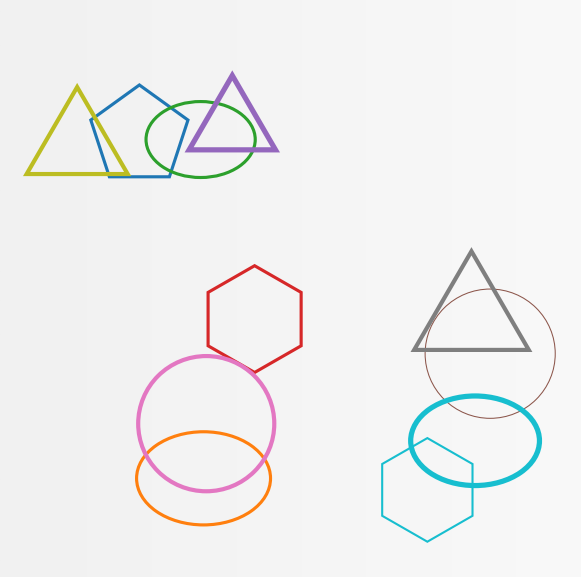[{"shape": "pentagon", "thickness": 1.5, "radius": 0.44, "center": [0.24, 0.764]}, {"shape": "oval", "thickness": 1.5, "radius": 0.58, "center": [0.35, 0.171]}, {"shape": "oval", "thickness": 1.5, "radius": 0.47, "center": [0.345, 0.758]}, {"shape": "hexagon", "thickness": 1.5, "radius": 0.46, "center": [0.438, 0.447]}, {"shape": "triangle", "thickness": 2.5, "radius": 0.43, "center": [0.4, 0.783]}, {"shape": "circle", "thickness": 0.5, "radius": 0.56, "center": [0.843, 0.387]}, {"shape": "circle", "thickness": 2, "radius": 0.59, "center": [0.355, 0.266]}, {"shape": "triangle", "thickness": 2, "radius": 0.57, "center": [0.811, 0.45]}, {"shape": "triangle", "thickness": 2, "radius": 0.5, "center": [0.133, 0.748]}, {"shape": "oval", "thickness": 2.5, "radius": 0.55, "center": [0.817, 0.236]}, {"shape": "hexagon", "thickness": 1, "radius": 0.45, "center": [0.735, 0.151]}]